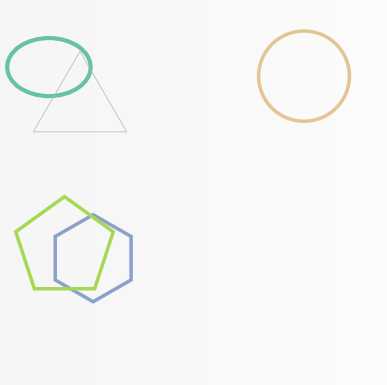[{"shape": "oval", "thickness": 3, "radius": 0.54, "center": [0.126, 0.826]}, {"shape": "hexagon", "thickness": 2.5, "radius": 0.57, "center": [0.24, 0.329]}, {"shape": "pentagon", "thickness": 2.5, "radius": 0.66, "center": [0.166, 0.357]}, {"shape": "circle", "thickness": 2.5, "radius": 0.59, "center": [0.785, 0.802]}, {"shape": "triangle", "thickness": 0.5, "radius": 0.7, "center": [0.206, 0.727]}]